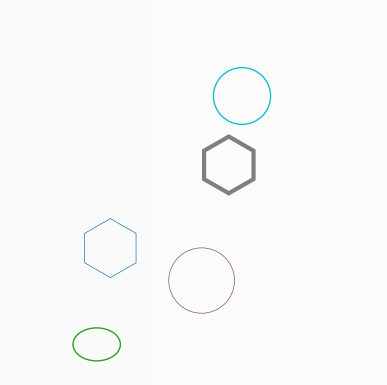[{"shape": "hexagon", "thickness": 0.5, "radius": 0.38, "center": [0.285, 0.356]}, {"shape": "oval", "thickness": 1, "radius": 0.31, "center": [0.25, 0.106]}, {"shape": "circle", "thickness": 0.5, "radius": 0.42, "center": [0.52, 0.271]}, {"shape": "hexagon", "thickness": 3, "radius": 0.37, "center": [0.59, 0.572]}, {"shape": "circle", "thickness": 1, "radius": 0.37, "center": [0.625, 0.751]}]